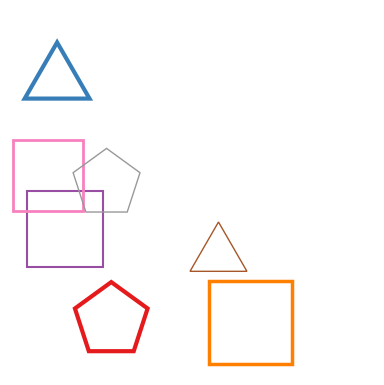[{"shape": "pentagon", "thickness": 3, "radius": 0.5, "center": [0.289, 0.168]}, {"shape": "triangle", "thickness": 3, "radius": 0.49, "center": [0.148, 0.793]}, {"shape": "square", "thickness": 1.5, "radius": 0.49, "center": [0.169, 0.406]}, {"shape": "square", "thickness": 2.5, "radius": 0.54, "center": [0.651, 0.162]}, {"shape": "triangle", "thickness": 1, "radius": 0.43, "center": [0.567, 0.338]}, {"shape": "square", "thickness": 2, "radius": 0.46, "center": [0.125, 0.544]}, {"shape": "pentagon", "thickness": 1, "radius": 0.46, "center": [0.277, 0.523]}]